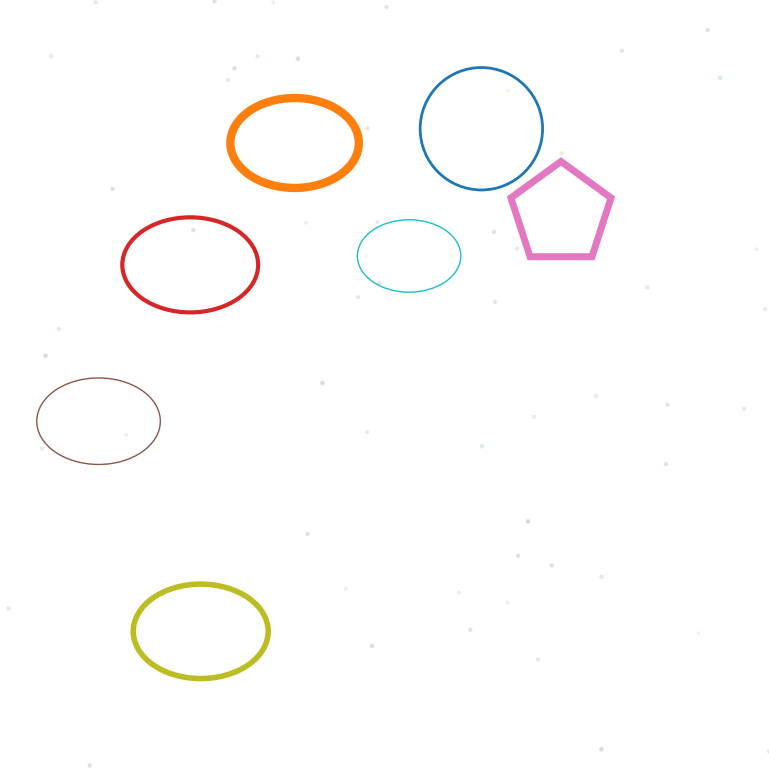[{"shape": "circle", "thickness": 1, "radius": 0.4, "center": [0.625, 0.833]}, {"shape": "oval", "thickness": 3, "radius": 0.42, "center": [0.383, 0.814]}, {"shape": "oval", "thickness": 1.5, "radius": 0.44, "center": [0.247, 0.656]}, {"shape": "oval", "thickness": 0.5, "radius": 0.4, "center": [0.128, 0.453]}, {"shape": "pentagon", "thickness": 2.5, "radius": 0.34, "center": [0.729, 0.722]}, {"shape": "oval", "thickness": 2, "radius": 0.44, "center": [0.261, 0.18]}, {"shape": "oval", "thickness": 0.5, "radius": 0.34, "center": [0.531, 0.668]}]